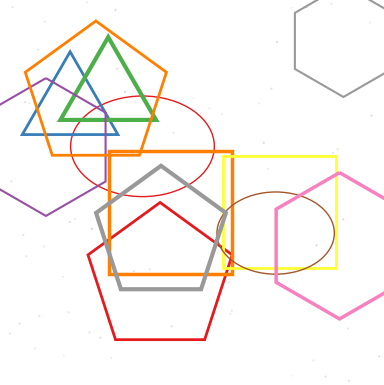[{"shape": "oval", "thickness": 1, "radius": 0.93, "center": [0.37, 0.62]}, {"shape": "pentagon", "thickness": 2, "radius": 0.98, "center": [0.416, 0.277]}, {"shape": "triangle", "thickness": 2, "radius": 0.72, "center": [0.182, 0.722]}, {"shape": "triangle", "thickness": 3, "radius": 0.72, "center": [0.281, 0.76]}, {"shape": "hexagon", "thickness": 1.5, "radius": 0.89, "center": [0.119, 0.618]}, {"shape": "pentagon", "thickness": 2, "radius": 0.96, "center": [0.249, 0.753]}, {"shape": "square", "thickness": 2.5, "radius": 0.8, "center": [0.442, 0.449]}, {"shape": "square", "thickness": 2, "radius": 0.73, "center": [0.727, 0.449]}, {"shape": "oval", "thickness": 1, "radius": 0.76, "center": [0.716, 0.395]}, {"shape": "hexagon", "thickness": 2.5, "radius": 0.95, "center": [0.882, 0.362]}, {"shape": "pentagon", "thickness": 3, "radius": 0.89, "center": [0.418, 0.392]}, {"shape": "hexagon", "thickness": 1.5, "radius": 0.73, "center": [0.892, 0.894]}]